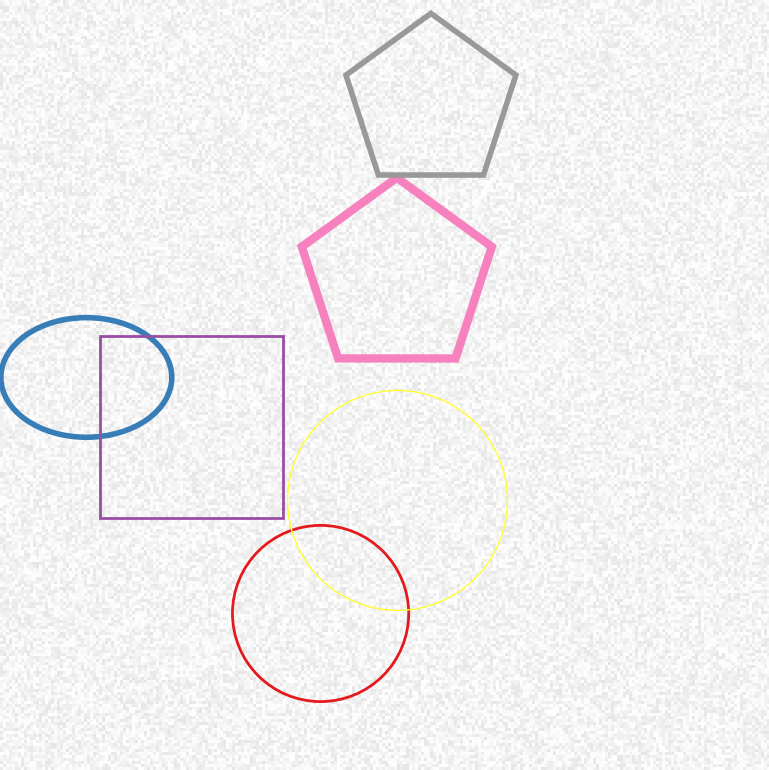[{"shape": "circle", "thickness": 1, "radius": 0.57, "center": [0.416, 0.203]}, {"shape": "oval", "thickness": 2, "radius": 0.55, "center": [0.112, 0.51]}, {"shape": "square", "thickness": 1, "radius": 0.59, "center": [0.249, 0.446]}, {"shape": "circle", "thickness": 0.5, "radius": 0.71, "center": [0.516, 0.35]}, {"shape": "pentagon", "thickness": 3, "radius": 0.65, "center": [0.515, 0.639]}, {"shape": "pentagon", "thickness": 2, "radius": 0.58, "center": [0.56, 0.867]}]